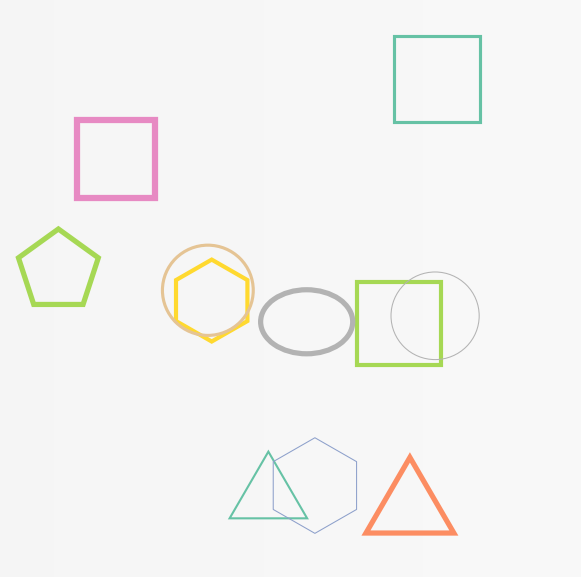[{"shape": "square", "thickness": 1.5, "radius": 0.37, "center": [0.751, 0.862]}, {"shape": "triangle", "thickness": 1, "radius": 0.38, "center": [0.462, 0.14]}, {"shape": "triangle", "thickness": 2.5, "radius": 0.44, "center": [0.705, 0.12]}, {"shape": "hexagon", "thickness": 0.5, "radius": 0.41, "center": [0.542, 0.158]}, {"shape": "square", "thickness": 3, "radius": 0.33, "center": [0.199, 0.724]}, {"shape": "square", "thickness": 2, "radius": 0.36, "center": [0.686, 0.439]}, {"shape": "pentagon", "thickness": 2.5, "radius": 0.36, "center": [0.1, 0.53]}, {"shape": "hexagon", "thickness": 2, "radius": 0.35, "center": [0.364, 0.479]}, {"shape": "circle", "thickness": 1.5, "radius": 0.39, "center": [0.358, 0.496]}, {"shape": "circle", "thickness": 0.5, "radius": 0.38, "center": [0.749, 0.452]}, {"shape": "oval", "thickness": 2.5, "radius": 0.4, "center": [0.528, 0.442]}]